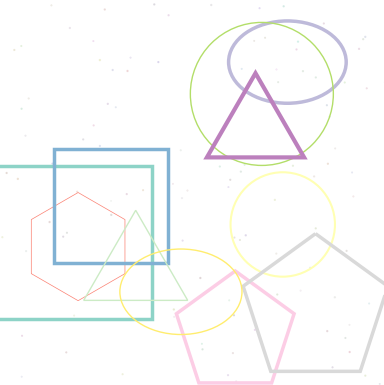[{"shape": "square", "thickness": 2.5, "radius": 0.99, "center": [0.196, 0.37]}, {"shape": "circle", "thickness": 1.5, "radius": 0.68, "center": [0.734, 0.417]}, {"shape": "oval", "thickness": 2.5, "radius": 0.76, "center": [0.746, 0.839]}, {"shape": "hexagon", "thickness": 0.5, "radius": 0.7, "center": [0.203, 0.359]}, {"shape": "square", "thickness": 2.5, "radius": 0.74, "center": [0.289, 0.465]}, {"shape": "circle", "thickness": 1, "radius": 0.93, "center": [0.68, 0.756]}, {"shape": "pentagon", "thickness": 2.5, "radius": 0.8, "center": [0.611, 0.135]}, {"shape": "pentagon", "thickness": 2.5, "radius": 0.99, "center": [0.82, 0.195]}, {"shape": "triangle", "thickness": 3, "radius": 0.73, "center": [0.664, 0.664]}, {"shape": "triangle", "thickness": 1, "radius": 0.78, "center": [0.352, 0.298]}, {"shape": "oval", "thickness": 1, "radius": 0.79, "center": [0.47, 0.242]}]